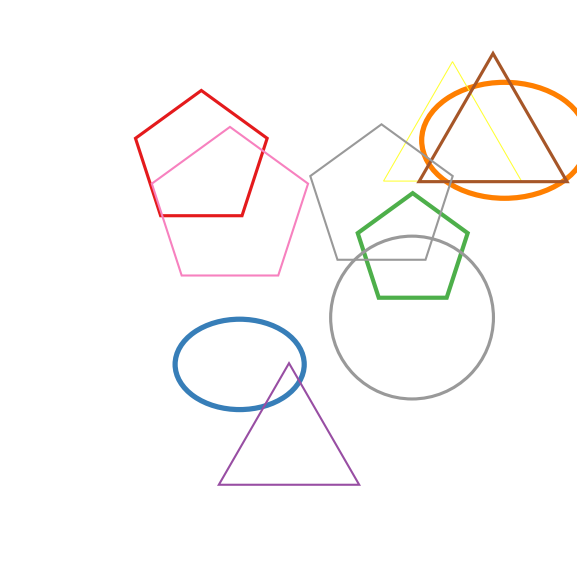[{"shape": "pentagon", "thickness": 1.5, "radius": 0.6, "center": [0.349, 0.723]}, {"shape": "oval", "thickness": 2.5, "radius": 0.56, "center": [0.415, 0.368]}, {"shape": "pentagon", "thickness": 2, "radius": 0.5, "center": [0.715, 0.565]}, {"shape": "triangle", "thickness": 1, "radius": 0.7, "center": [0.5, 0.23]}, {"shape": "oval", "thickness": 2.5, "radius": 0.72, "center": [0.874, 0.756]}, {"shape": "triangle", "thickness": 0.5, "radius": 0.69, "center": [0.784, 0.755]}, {"shape": "triangle", "thickness": 1.5, "radius": 0.74, "center": [0.854, 0.759]}, {"shape": "pentagon", "thickness": 1, "radius": 0.71, "center": [0.398, 0.637]}, {"shape": "circle", "thickness": 1.5, "radius": 0.7, "center": [0.714, 0.449]}, {"shape": "pentagon", "thickness": 1, "radius": 0.65, "center": [0.661, 0.654]}]